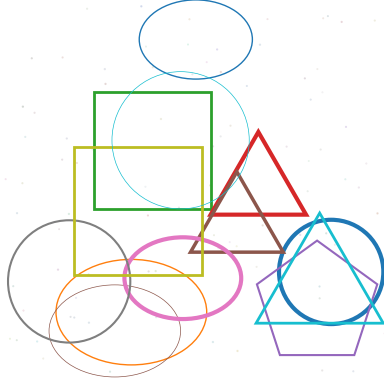[{"shape": "circle", "thickness": 3, "radius": 0.68, "center": [0.86, 0.294]}, {"shape": "oval", "thickness": 1, "radius": 0.73, "center": [0.509, 0.897]}, {"shape": "oval", "thickness": 1, "radius": 0.98, "center": [0.341, 0.189]}, {"shape": "square", "thickness": 2, "radius": 0.76, "center": [0.396, 0.609]}, {"shape": "triangle", "thickness": 3, "radius": 0.72, "center": [0.671, 0.514]}, {"shape": "pentagon", "thickness": 1.5, "radius": 0.82, "center": [0.824, 0.211]}, {"shape": "triangle", "thickness": 2.5, "radius": 0.7, "center": [0.615, 0.415]}, {"shape": "oval", "thickness": 0.5, "radius": 0.85, "center": [0.298, 0.14]}, {"shape": "oval", "thickness": 3, "radius": 0.76, "center": [0.475, 0.277]}, {"shape": "circle", "thickness": 1.5, "radius": 0.79, "center": [0.18, 0.269]}, {"shape": "square", "thickness": 2, "radius": 0.83, "center": [0.358, 0.451]}, {"shape": "triangle", "thickness": 2, "radius": 0.95, "center": [0.83, 0.256]}, {"shape": "circle", "thickness": 0.5, "radius": 0.89, "center": [0.469, 0.636]}]